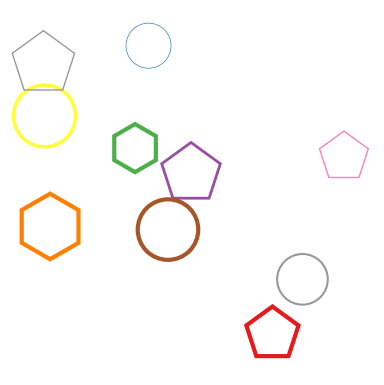[{"shape": "pentagon", "thickness": 3, "radius": 0.36, "center": [0.708, 0.133]}, {"shape": "circle", "thickness": 0.5, "radius": 0.29, "center": [0.386, 0.881]}, {"shape": "hexagon", "thickness": 3, "radius": 0.31, "center": [0.351, 0.615]}, {"shape": "pentagon", "thickness": 2, "radius": 0.4, "center": [0.496, 0.55]}, {"shape": "hexagon", "thickness": 3, "radius": 0.43, "center": [0.13, 0.412]}, {"shape": "circle", "thickness": 2.5, "radius": 0.4, "center": [0.116, 0.699]}, {"shape": "circle", "thickness": 3, "radius": 0.39, "center": [0.436, 0.404]}, {"shape": "pentagon", "thickness": 1, "radius": 0.33, "center": [0.893, 0.593]}, {"shape": "pentagon", "thickness": 1, "radius": 0.43, "center": [0.113, 0.835]}, {"shape": "circle", "thickness": 1.5, "radius": 0.33, "center": [0.786, 0.274]}]